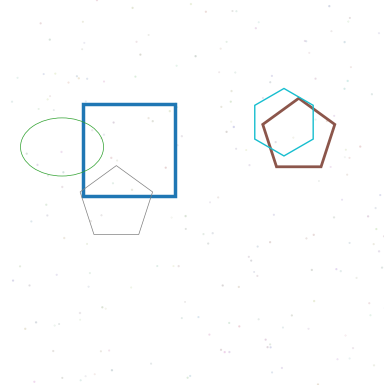[{"shape": "square", "thickness": 2.5, "radius": 0.59, "center": [0.335, 0.61]}, {"shape": "oval", "thickness": 0.5, "radius": 0.54, "center": [0.161, 0.618]}, {"shape": "pentagon", "thickness": 2, "radius": 0.49, "center": [0.776, 0.646]}, {"shape": "pentagon", "thickness": 0.5, "radius": 0.49, "center": [0.302, 0.471]}, {"shape": "hexagon", "thickness": 1, "radius": 0.44, "center": [0.738, 0.683]}]